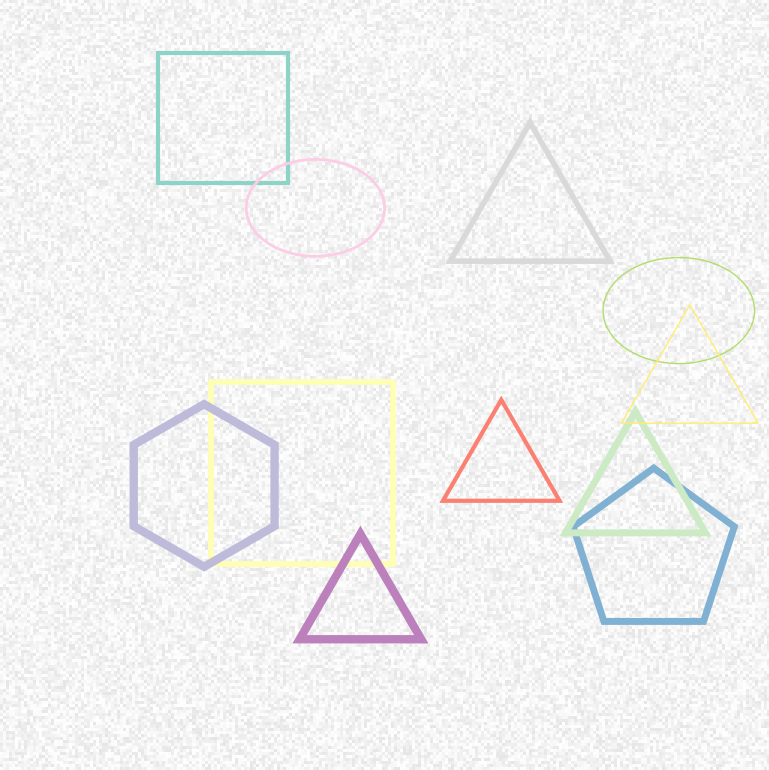[{"shape": "square", "thickness": 1.5, "radius": 0.42, "center": [0.29, 0.847]}, {"shape": "square", "thickness": 2, "radius": 0.59, "center": [0.392, 0.386]}, {"shape": "hexagon", "thickness": 3, "radius": 0.53, "center": [0.265, 0.369]}, {"shape": "triangle", "thickness": 1.5, "radius": 0.44, "center": [0.651, 0.393]}, {"shape": "pentagon", "thickness": 2.5, "radius": 0.55, "center": [0.849, 0.282]}, {"shape": "oval", "thickness": 0.5, "radius": 0.49, "center": [0.882, 0.597]}, {"shape": "oval", "thickness": 1, "radius": 0.45, "center": [0.41, 0.73]}, {"shape": "triangle", "thickness": 2, "radius": 0.6, "center": [0.688, 0.721]}, {"shape": "triangle", "thickness": 3, "radius": 0.46, "center": [0.468, 0.215]}, {"shape": "triangle", "thickness": 2.5, "radius": 0.53, "center": [0.825, 0.36]}, {"shape": "triangle", "thickness": 0.5, "radius": 0.51, "center": [0.896, 0.502]}]